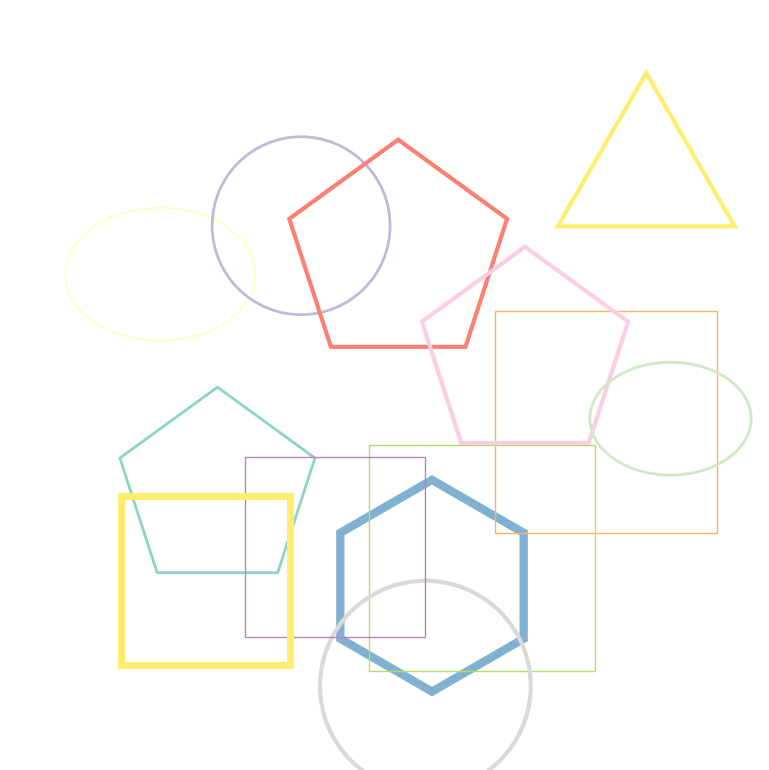[{"shape": "pentagon", "thickness": 1, "radius": 0.67, "center": [0.282, 0.364]}, {"shape": "oval", "thickness": 0.5, "radius": 0.62, "center": [0.208, 0.644]}, {"shape": "circle", "thickness": 1, "radius": 0.58, "center": [0.391, 0.707]}, {"shape": "pentagon", "thickness": 1.5, "radius": 0.74, "center": [0.517, 0.67]}, {"shape": "hexagon", "thickness": 3, "radius": 0.69, "center": [0.561, 0.239]}, {"shape": "square", "thickness": 0.5, "radius": 0.72, "center": [0.787, 0.452]}, {"shape": "square", "thickness": 0.5, "radius": 0.73, "center": [0.625, 0.276]}, {"shape": "pentagon", "thickness": 1.5, "radius": 0.7, "center": [0.682, 0.539]}, {"shape": "circle", "thickness": 1.5, "radius": 0.68, "center": [0.552, 0.109]}, {"shape": "square", "thickness": 0.5, "radius": 0.59, "center": [0.435, 0.289]}, {"shape": "oval", "thickness": 1, "radius": 0.52, "center": [0.871, 0.456]}, {"shape": "square", "thickness": 2.5, "radius": 0.55, "center": [0.267, 0.247]}, {"shape": "triangle", "thickness": 1.5, "radius": 0.66, "center": [0.839, 0.772]}]